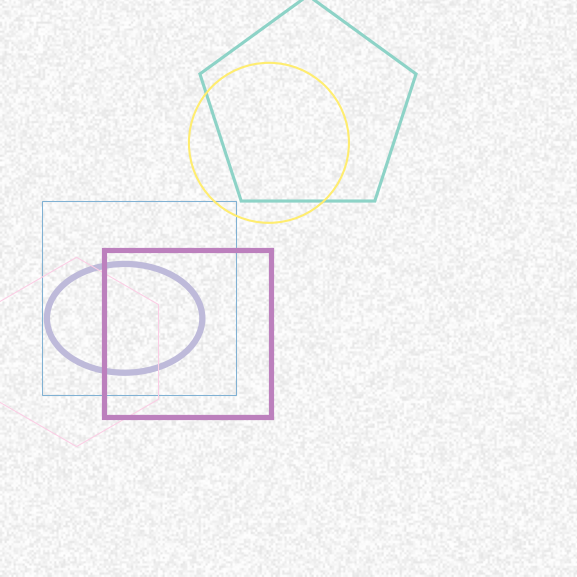[{"shape": "pentagon", "thickness": 1.5, "radius": 0.98, "center": [0.533, 0.81]}, {"shape": "oval", "thickness": 3, "radius": 0.67, "center": [0.216, 0.448]}, {"shape": "square", "thickness": 0.5, "radius": 0.84, "center": [0.241, 0.484]}, {"shape": "hexagon", "thickness": 0.5, "radius": 0.82, "center": [0.133, 0.39]}, {"shape": "square", "thickness": 2.5, "radius": 0.72, "center": [0.325, 0.421]}, {"shape": "circle", "thickness": 1, "radius": 0.69, "center": [0.466, 0.752]}]